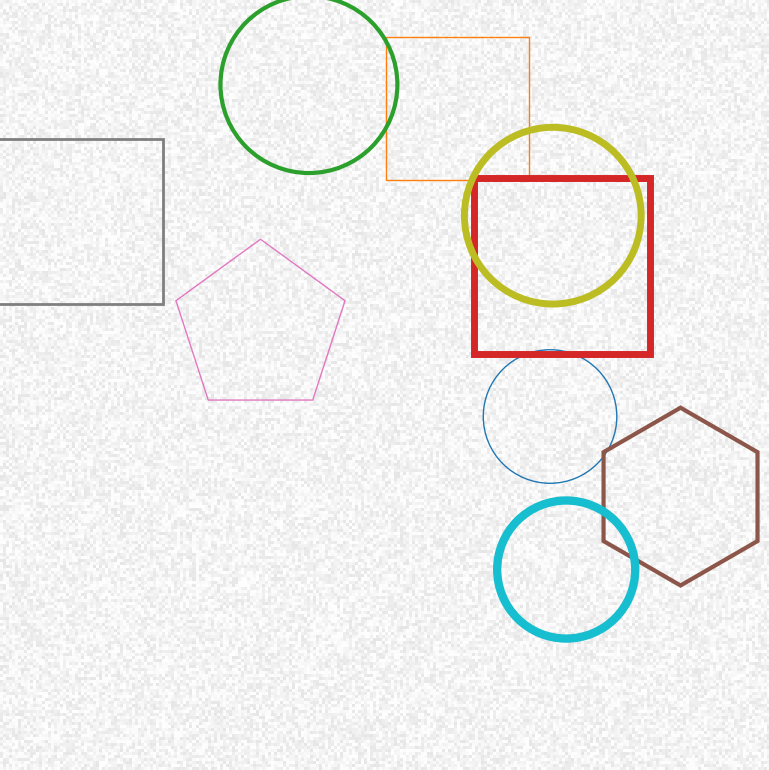[{"shape": "circle", "thickness": 0.5, "radius": 0.43, "center": [0.714, 0.459]}, {"shape": "square", "thickness": 0.5, "radius": 0.46, "center": [0.594, 0.859]}, {"shape": "circle", "thickness": 1.5, "radius": 0.57, "center": [0.401, 0.89]}, {"shape": "square", "thickness": 2.5, "radius": 0.57, "center": [0.73, 0.654]}, {"shape": "hexagon", "thickness": 1.5, "radius": 0.58, "center": [0.884, 0.355]}, {"shape": "pentagon", "thickness": 0.5, "radius": 0.58, "center": [0.338, 0.574]}, {"shape": "square", "thickness": 1, "radius": 0.54, "center": [0.104, 0.712]}, {"shape": "circle", "thickness": 2.5, "radius": 0.57, "center": [0.718, 0.72]}, {"shape": "circle", "thickness": 3, "radius": 0.45, "center": [0.735, 0.26]}]